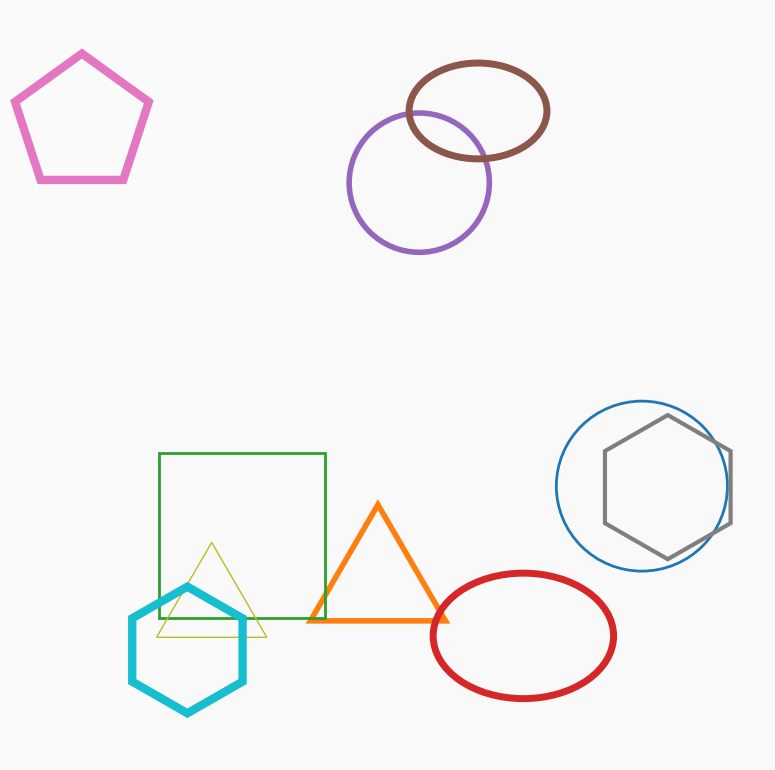[{"shape": "circle", "thickness": 1, "radius": 0.55, "center": [0.828, 0.369]}, {"shape": "triangle", "thickness": 2, "radius": 0.5, "center": [0.488, 0.244]}, {"shape": "square", "thickness": 1, "radius": 0.54, "center": [0.313, 0.305]}, {"shape": "oval", "thickness": 2.5, "radius": 0.58, "center": [0.675, 0.174]}, {"shape": "circle", "thickness": 2, "radius": 0.45, "center": [0.541, 0.763]}, {"shape": "oval", "thickness": 2.5, "radius": 0.44, "center": [0.617, 0.856]}, {"shape": "pentagon", "thickness": 3, "radius": 0.45, "center": [0.106, 0.84]}, {"shape": "hexagon", "thickness": 1.5, "radius": 0.47, "center": [0.862, 0.367]}, {"shape": "triangle", "thickness": 0.5, "radius": 0.41, "center": [0.273, 0.213]}, {"shape": "hexagon", "thickness": 3, "radius": 0.41, "center": [0.242, 0.156]}]